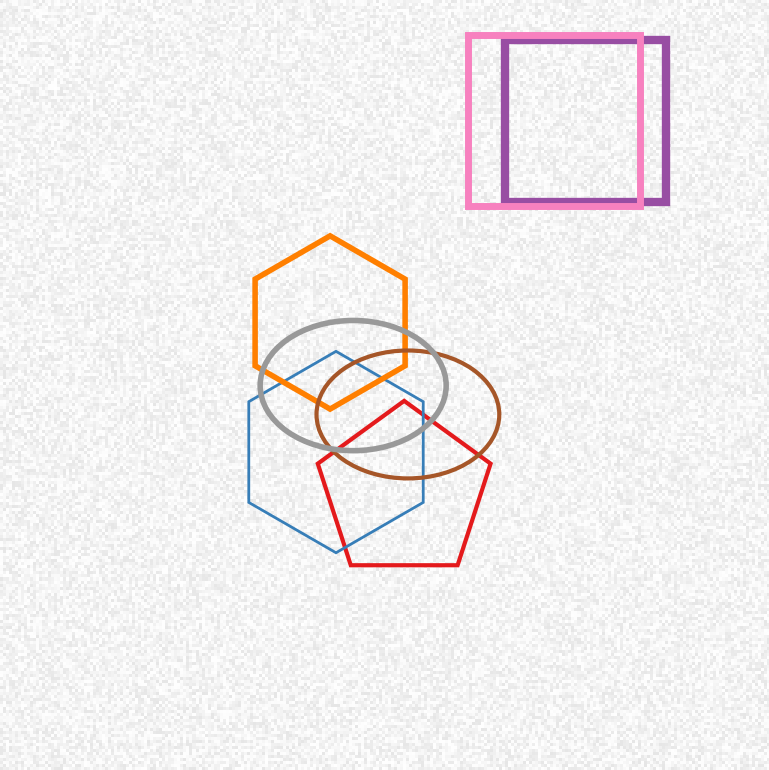[{"shape": "pentagon", "thickness": 1.5, "radius": 0.59, "center": [0.525, 0.361]}, {"shape": "hexagon", "thickness": 1, "radius": 0.65, "center": [0.436, 0.413]}, {"shape": "square", "thickness": 3, "radius": 0.52, "center": [0.76, 0.843]}, {"shape": "hexagon", "thickness": 2, "radius": 0.56, "center": [0.429, 0.581]}, {"shape": "oval", "thickness": 1.5, "radius": 0.59, "center": [0.53, 0.462]}, {"shape": "square", "thickness": 2.5, "radius": 0.56, "center": [0.719, 0.843]}, {"shape": "oval", "thickness": 2, "radius": 0.6, "center": [0.459, 0.499]}]